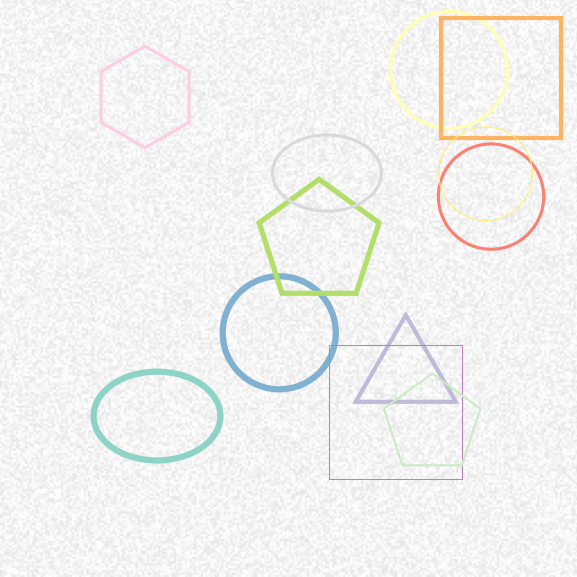[{"shape": "oval", "thickness": 3, "radius": 0.55, "center": [0.272, 0.279]}, {"shape": "circle", "thickness": 1.5, "radius": 0.51, "center": [0.778, 0.878]}, {"shape": "triangle", "thickness": 2, "radius": 0.5, "center": [0.703, 0.353]}, {"shape": "circle", "thickness": 1.5, "radius": 0.46, "center": [0.85, 0.659]}, {"shape": "circle", "thickness": 3, "radius": 0.49, "center": [0.484, 0.423]}, {"shape": "square", "thickness": 2, "radius": 0.52, "center": [0.868, 0.864]}, {"shape": "pentagon", "thickness": 2.5, "radius": 0.55, "center": [0.553, 0.58]}, {"shape": "hexagon", "thickness": 1.5, "radius": 0.44, "center": [0.251, 0.831]}, {"shape": "oval", "thickness": 1.5, "radius": 0.47, "center": [0.566, 0.699]}, {"shape": "square", "thickness": 0.5, "radius": 0.58, "center": [0.685, 0.286]}, {"shape": "pentagon", "thickness": 1, "radius": 0.44, "center": [0.748, 0.264]}, {"shape": "circle", "thickness": 0.5, "radius": 0.4, "center": [0.841, 0.698]}]